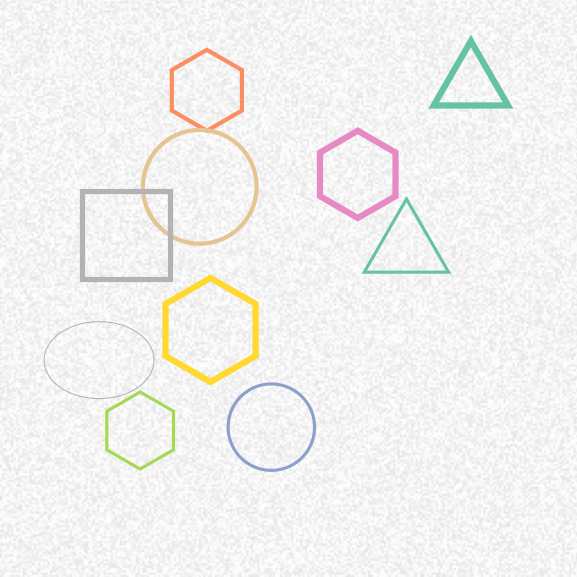[{"shape": "triangle", "thickness": 3, "radius": 0.37, "center": [0.815, 0.854]}, {"shape": "triangle", "thickness": 1.5, "radius": 0.42, "center": [0.704, 0.57]}, {"shape": "hexagon", "thickness": 2, "radius": 0.35, "center": [0.358, 0.843]}, {"shape": "circle", "thickness": 1.5, "radius": 0.37, "center": [0.47, 0.259]}, {"shape": "hexagon", "thickness": 3, "radius": 0.38, "center": [0.619, 0.697]}, {"shape": "hexagon", "thickness": 1.5, "radius": 0.33, "center": [0.243, 0.254]}, {"shape": "hexagon", "thickness": 3, "radius": 0.45, "center": [0.365, 0.428]}, {"shape": "circle", "thickness": 2, "radius": 0.49, "center": [0.346, 0.676]}, {"shape": "square", "thickness": 2.5, "radius": 0.38, "center": [0.219, 0.592]}, {"shape": "oval", "thickness": 0.5, "radius": 0.48, "center": [0.172, 0.376]}]